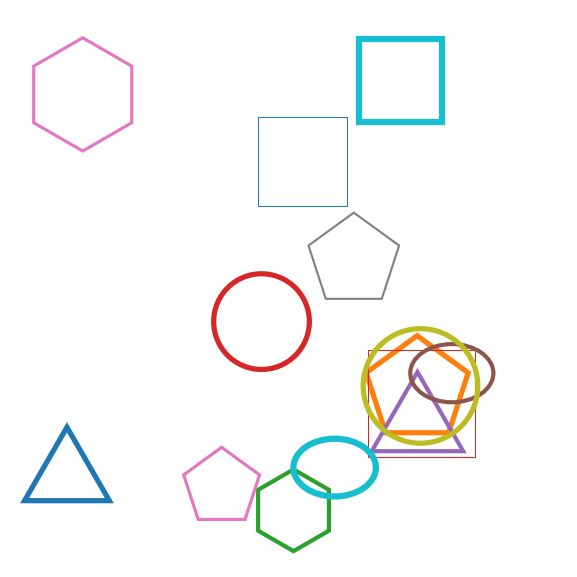[{"shape": "square", "thickness": 0.5, "radius": 0.39, "center": [0.524, 0.719]}, {"shape": "triangle", "thickness": 2.5, "radius": 0.42, "center": [0.116, 0.175]}, {"shape": "pentagon", "thickness": 2.5, "radius": 0.46, "center": [0.722, 0.325]}, {"shape": "hexagon", "thickness": 2, "radius": 0.35, "center": [0.508, 0.116]}, {"shape": "square", "thickness": 0.5, "radius": 0.47, "center": [0.73, 0.3]}, {"shape": "circle", "thickness": 2.5, "radius": 0.41, "center": [0.453, 0.442]}, {"shape": "triangle", "thickness": 2, "radius": 0.46, "center": [0.723, 0.264]}, {"shape": "oval", "thickness": 2, "radius": 0.36, "center": [0.782, 0.353]}, {"shape": "hexagon", "thickness": 1.5, "radius": 0.49, "center": [0.143, 0.836]}, {"shape": "pentagon", "thickness": 1.5, "radius": 0.35, "center": [0.384, 0.156]}, {"shape": "pentagon", "thickness": 1, "radius": 0.41, "center": [0.613, 0.548]}, {"shape": "circle", "thickness": 2.5, "radius": 0.5, "center": [0.728, 0.331]}, {"shape": "oval", "thickness": 3, "radius": 0.36, "center": [0.579, 0.189]}, {"shape": "square", "thickness": 3, "radius": 0.36, "center": [0.694, 0.86]}]